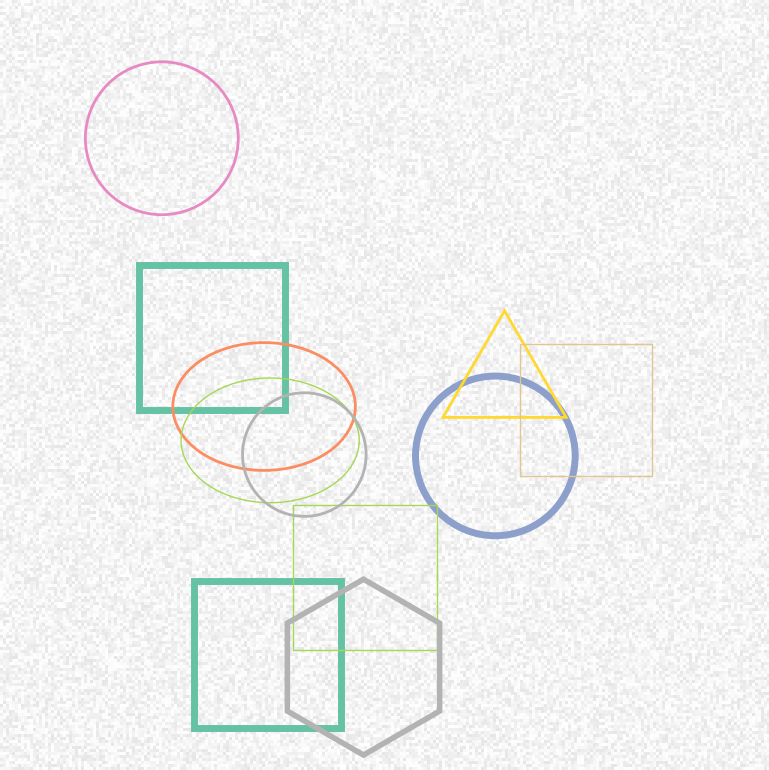[{"shape": "square", "thickness": 2.5, "radius": 0.47, "center": [0.275, 0.562]}, {"shape": "square", "thickness": 2.5, "radius": 0.48, "center": [0.347, 0.15]}, {"shape": "oval", "thickness": 1, "radius": 0.59, "center": [0.343, 0.472]}, {"shape": "circle", "thickness": 2.5, "radius": 0.52, "center": [0.643, 0.408]}, {"shape": "circle", "thickness": 1, "radius": 0.5, "center": [0.21, 0.82]}, {"shape": "square", "thickness": 0.5, "radius": 0.47, "center": [0.474, 0.25]}, {"shape": "oval", "thickness": 0.5, "radius": 0.58, "center": [0.351, 0.428]}, {"shape": "triangle", "thickness": 1, "radius": 0.46, "center": [0.655, 0.504]}, {"shape": "square", "thickness": 0.5, "radius": 0.43, "center": [0.761, 0.467]}, {"shape": "hexagon", "thickness": 2, "radius": 0.57, "center": [0.472, 0.134]}, {"shape": "circle", "thickness": 1, "radius": 0.4, "center": [0.395, 0.41]}]